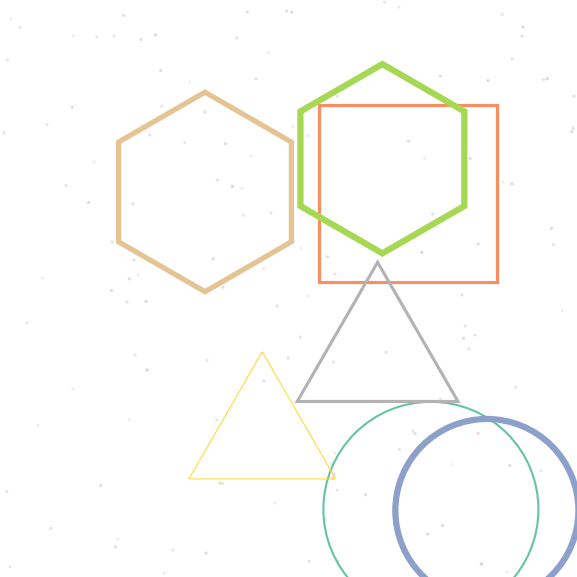[{"shape": "circle", "thickness": 1, "radius": 0.93, "center": [0.746, 0.117]}, {"shape": "square", "thickness": 1.5, "radius": 0.77, "center": [0.706, 0.664]}, {"shape": "circle", "thickness": 3, "radius": 0.79, "center": [0.843, 0.115]}, {"shape": "hexagon", "thickness": 3, "radius": 0.82, "center": [0.662, 0.724]}, {"shape": "triangle", "thickness": 0.5, "radius": 0.73, "center": [0.454, 0.243]}, {"shape": "hexagon", "thickness": 2.5, "radius": 0.86, "center": [0.355, 0.667]}, {"shape": "triangle", "thickness": 1.5, "radius": 0.8, "center": [0.654, 0.384]}]